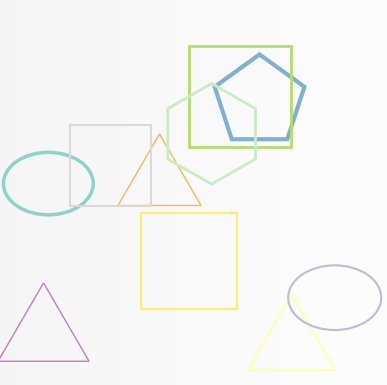[{"shape": "oval", "thickness": 2.5, "radius": 0.58, "center": [0.125, 0.523]}, {"shape": "triangle", "thickness": 1.5, "radius": 0.65, "center": [0.752, 0.104]}, {"shape": "oval", "thickness": 1.5, "radius": 0.6, "center": [0.864, 0.227]}, {"shape": "pentagon", "thickness": 3, "radius": 0.61, "center": [0.67, 0.737]}, {"shape": "triangle", "thickness": 1, "radius": 0.62, "center": [0.411, 0.528]}, {"shape": "square", "thickness": 2, "radius": 0.66, "center": [0.62, 0.75]}, {"shape": "square", "thickness": 1.5, "radius": 0.53, "center": [0.285, 0.571]}, {"shape": "triangle", "thickness": 1, "radius": 0.68, "center": [0.112, 0.129]}, {"shape": "hexagon", "thickness": 2, "radius": 0.65, "center": [0.546, 0.652]}, {"shape": "square", "thickness": 1.5, "radius": 0.62, "center": [0.488, 0.323]}]